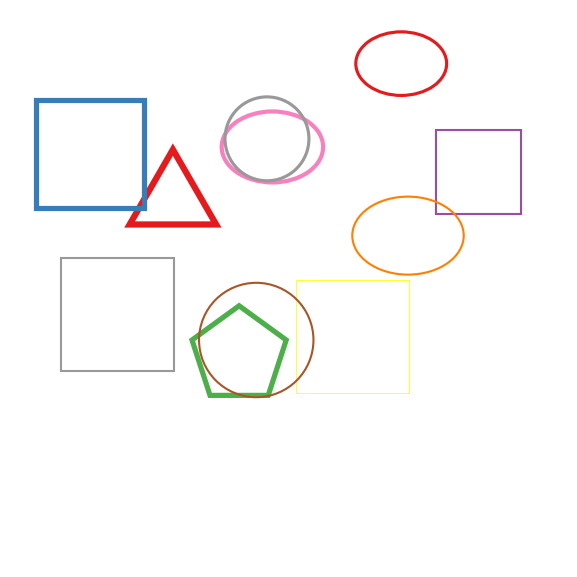[{"shape": "triangle", "thickness": 3, "radius": 0.43, "center": [0.299, 0.654]}, {"shape": "oval", "thickness": 1.5, "radius": 0.39, "center": [0.695, 0.889]}, {"shape": "square", "thickness": 2.5, "radius": 0.47, "center": [0.155, 0.732]}, {"shape": "pentagon", "thickness": 2.5, "radius": 0.43, "center": [0.414, 0.384]}, {"shape": "square", "thickness": 1, "radius": 0.37, "center": [0.829, 0.701]}, {"shape": "oval", "thickness": 1, "radius": 0.48, "center": [0.706, 0.591]}, {"shape": "square", "thickness": 0.5, "radius": 0.49, "center": [0.611, 0.417]}, {"shape": "circle", "thickness": 1, "radius": 0.5, "center": [0.444, 0.41]}, {"shape": "oval", "thickness": 2, "radius": 0.44, "center": [0.472, 0.745]}, {"shape": "square", "thickness": 1, "radius": 0.49, "center": [0.203, 0.455]}, {"shape": "circle", "thickness": 1.5, "radius": 0.36, "center": [0.462, 0.759]}]